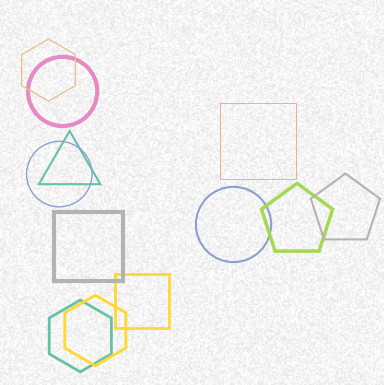[{"shape": "triangle", "thickness": 1.5, "radius": 0.46, "center": [0.181, 0.568]}, {"shape": "hexagon", "thickness": 2, "radius": 0.47, "center": [0.209, 0.127]}, {"shape": "square", "thickness": 0.5, "radius": 0.49, "center": [0.671, 0.633]}, {"shape": "circle", "thickness": 1, "radius": 0.43, "center": [0.154, 0.548]}, {"shape": "circle", "thickness": 1.5, "radius": 0.49, "center": [0.607, 0.417]}, {"shape": "circle", "thickness": 3, "radius": 0.45, "center": [0.163, 0.763]}, {"shape": "pentagon", "thickness": 2.5, "radius": 0.49, "center": [0.772, 0.427]}, {"shape": "square", "thickness": 2, "radius": 0.35, "center": [0.369, 0.218]}, {"shape": "hexagon", "thickness": 2, "radius": 0.46, "center": [0.248, 0.142]}, {"shape": "hexagon", "thickness": 1, "radius": 0.4, "center": [0.126, 0.818]}, {"shape": "square", "thickness": 3, "radius": 0.45, "center": [0.229, 0.359]}, {"shape": "pentagon", "thickness": 1.5, "radius": 0.47, "center": [0.897, 0.455]}]